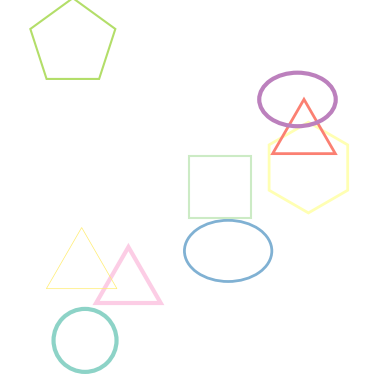[{"shape": "circle", "thickness": 3, "radius": 0.41, "center": [0.221, 0.116]}, {"shape": "hexagon", "thickness": 2, "radius": 0.59, "center": [0.801, 0.565]}, {"shape": "triangle", "thickness": 2, "radius": 0.47, "center": [0.79, 0.648]}, {"shape": "oval", "thickness": 2, "radius": 0.57, "center": [0.593, 0.348]}, {"shape": "pentagon", "thickness": 1.5, "radius": 0.58, "center": [0.189, 0.889]}, {"shape": "triangle", "thickness": 3, "radius": 0.48, "center": [0.334, 0.261]}, {"shape": "oval", "thickness": 3, "radius": 0.5, "center": [0.773, 0.742]}, {"shape": "square", "thickness": 1.5, "radius": 0.4, "center": [0.572, 0.514]}, {"shape": "triangle", "thickness": 0.5, "radius": 0.53, "center": [0.212, 0.303]}]